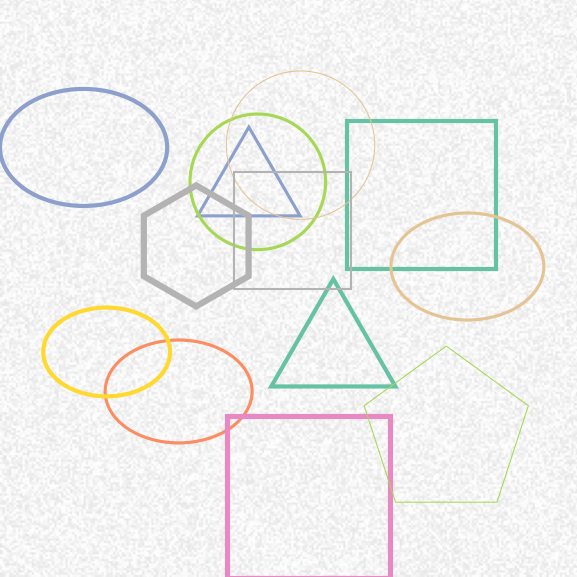[{"shape": "triangle", "thickness": 2, "radius": 0.62, "center": [0.577, 0.392]}, {"shape": "square", "thickness": 2, "radius": 0.64, "center": [0.73, 0.661]}, {"shape": "oval", "thickness": 1.5, "radius": 0.64, "center": [0.309, 0.321]}, {"shape": "oval", "thickness": 2, "radius": 0.72, "center": [0.145, 0.744]}, {"shape": "triangle", "thickness": 1.5, "radius": 0.51, "center": [0.431, 0.677]}, {"shape": "square", "thickness": 2.5, "radius": 0.7, "center": [0.534, 0.139]}, {"shape": "pentagon", "thickness": 0.5, "radius": 0.75, "center": [0.773, 0.25]}, {"shape": "circle", "thickness": 1.5, "radius": 0.59, "center": [0.446, 0.684]}, {"shape": "oval", "thickness": 2, "radius": 0.55, "center": [0.185, 0.39]}, {"shape": "oval", "thickness": 1.5, "radius": 0.66, "center": [0.809, 0.538]}, {"shape": "circle", "thickness": 0.5, "radius": 0.64, "center": [0.52, 0.748]}, {"shape": "square", "thickness": 1, "radius": 0.51, "center": [0.507, 0.601]}, {"shape": "hexagon", "thickness": 3, "radius": 0.52, "center": [0.34, 0.573]}]